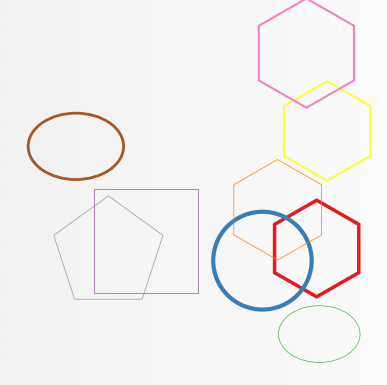[{"shape": "hexagon", "thickness": 2.5, "radius": 0.63, "center": [0.817, 0.355]}, {"shape": "circle", "thickness": 3, "radius": 0.64, "center": [0.677, 0.323]}, {"shape": "oval", "thickness": 0.5, "radius": 0.53, "center": [0.824, 0.132]}, {"shape": "square", "thickness": 0.5, "radius": 0.67, "center": [0.376, 0.374]}, {"shape": "hexagon", "thickness": 0.5, "radius": 0.65, "center": [0.716, 0.455]}, {"shape": "hexagon", "thickness": 1.5, "radius": 0.65, "center": [0.844, 0.66]}, {"shape": "oval", "thickness": 2, "radius": 0.62, "center": [0.196, 0.62]}, {"shape": "hexagon", "thickness": 1.5, "radius": 0.71, "center": [0.791, 0.862]}, {"shape": "pentagon", "thickness": 0.5, "radius": 0.74, "center": [0.28, 0.343]}]